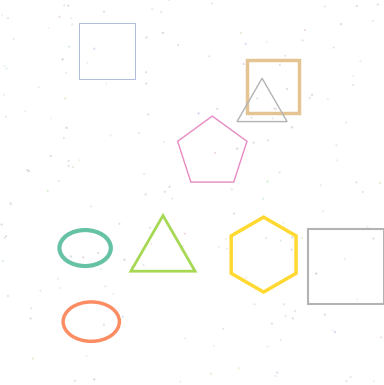[{"shape": "oval", "thickness": 3, "radius": 0.33, "center": [0.221, 0.356]}, {"shape": "oval", "thickness": 2.5, "radius": 0.37, "center": [0.237, 0.165]}, {"shape": "square", "thickness": 0.5, "radius": 0.36, "center": [0.278, 0.868]}, {"shape": "pentagon", "thickness": 1, "radius": 0.47, "center": [0.551, 0.604]}, {"shape": "triangle", "thickness": 2, "radius": 0.48, "center": [0.423, 0.344]}, {"shape": "hexagon", "thickness": 2.5, "radius": 0.49, "center": [0.685, 0.339]}, {"shape": "square", "thickness": 2.5, "radius": 0.34, "center": [0.71, 0.775]}, {"shape": "square", "thickness": 1.5, "radius": 0.49, "center": [0.899, 0.309]}, {"shape": "triangle", "thickness": 1, "radius": 0.38, "center": [0.681, 0.722]}]